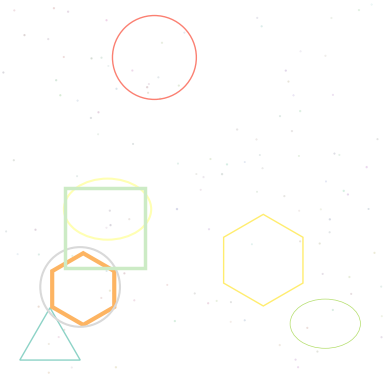[{"shape": "triangle", "thickness": 1, "radius": 0.45, "center": [0.13, 0.11]}, {"shape": "oval", "thickness": 1.5, "radius": 0.57, "center": [0.279, 0.457]}, {"shape": "circle", "thickness": 1, "radius": 0.54, "center": [0.401, 0.851]}, {"shape": "hexagon", "thickness": 3, "radius": 0.47, "center": [0.216, 0.249]}, {"shape": "oval", "thickness": 0.5, "radius": 0.46, "center": [0.845, 0.159]}, {"shape": "circle", "thickness": 1.5, "radius": 0.52, "center": [0.208, 0.255]}, {"shape": "square", "thickness": 2.5, "radius": 0.52, "center": [0.273, 0.408]}, {"shape": "hexagon", "thickness": 1, "radius": 0.59, "center": [0.684, 0.324]}]